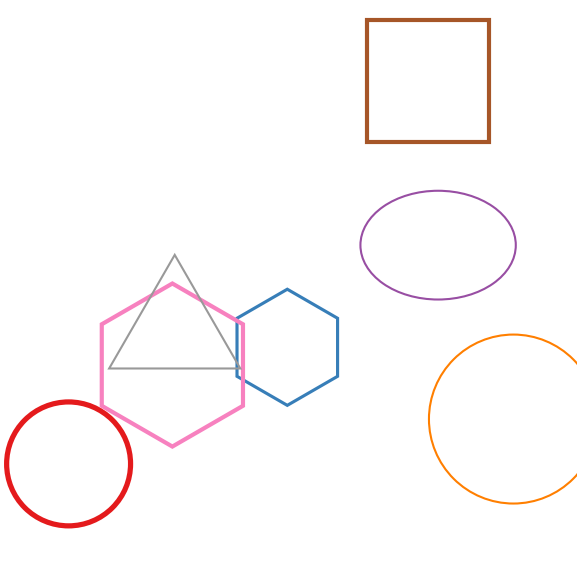[{"shape": "circle", "thickness": 2.5, "radius": 0.54, "center": [0.119, 0.196]}, {"shape": "hexagon", "thickness": 1.5, "radius": 0.5, "center": [0.497, 0.398]}, {"shape": "oval", "thickness": 1, "radius": 0.67, "center": [0.759, 0.575]}, {"shape": "circle", "thickness": 1, "radius": 0.73, "center": [0.889, 0.274]}, {"shape": "square", "thickness": 2, "radius": 0.53, "center": [0.741, 0.858]}, {"shape": "hexagon", "thickness": 2, "radius": 0.71, "center": [0.298, 0.367]}, {"shape": "triangle", "thickness": 1, "radius": 0.66, "center": [0.303, 0.427]}]